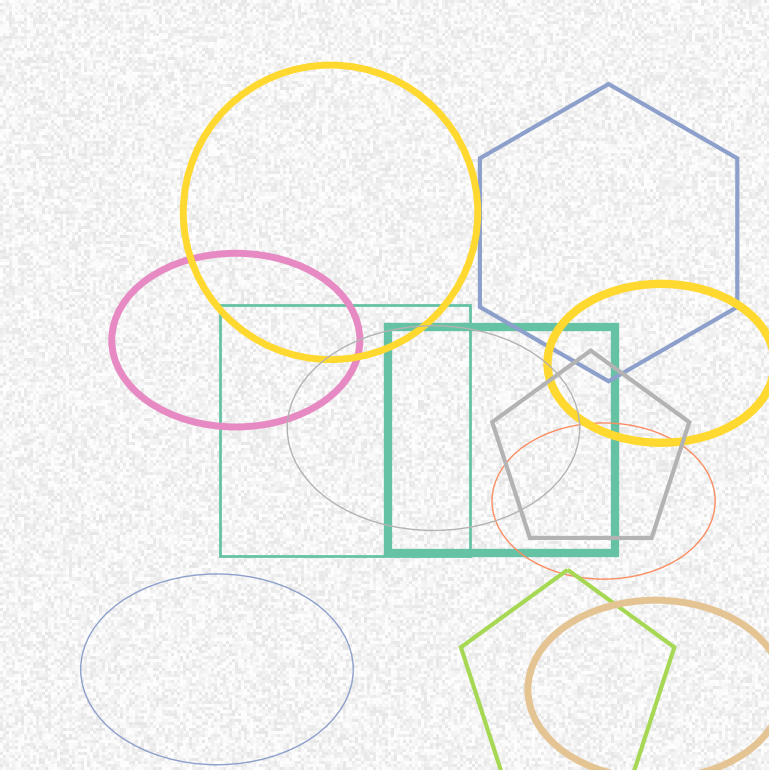[{"shape": "square", "thickness": 3, "radius": 0.73, "center": [0.651, 0.428]}, {"shape": "square", "thickness": 1, "radius": 0.81, "center": [0.448, 0.441]}, {"shape": "oval", "thickness": 0.5, "radius": 0.72, "center": [0.784, 0.349]}, {"shape": "oval", "thickness": 0.5, "radius": 0.88, "center": [0.282, 0.131]}, {"shape": "hexagon", "thickness": 1.5, "radius": 0.97, "center": [0.79, 0.698]}, {"shape": "oval", "thickness": 2.5, "radius": 0.81, "center": [0.306, 0.558]}, {"shape": "pentagon", "thickness": 1.5, "radius": 0.73, "center": [0.737, 0.114]}, {"shape": "circle", "thickness": 2.5, "radius": 0.96, "center": [0.429, 0.724]}, {"shape": "oval", "thickness": 3, "radius": 0.74, "center": [0.858, 0.528]}, {"shape": "oval", "thickness": 2.5, "radius": 0.83, "center": [0.851, 0.105]}, {"shape": "pentagon", "thickness": 1.5, "radius": 0.67, "center": [0.767, 0.41]}, {"shape": "oval", "thickness": 0.5, "radius": 0.95, "center": [0.563, 0.444]}]